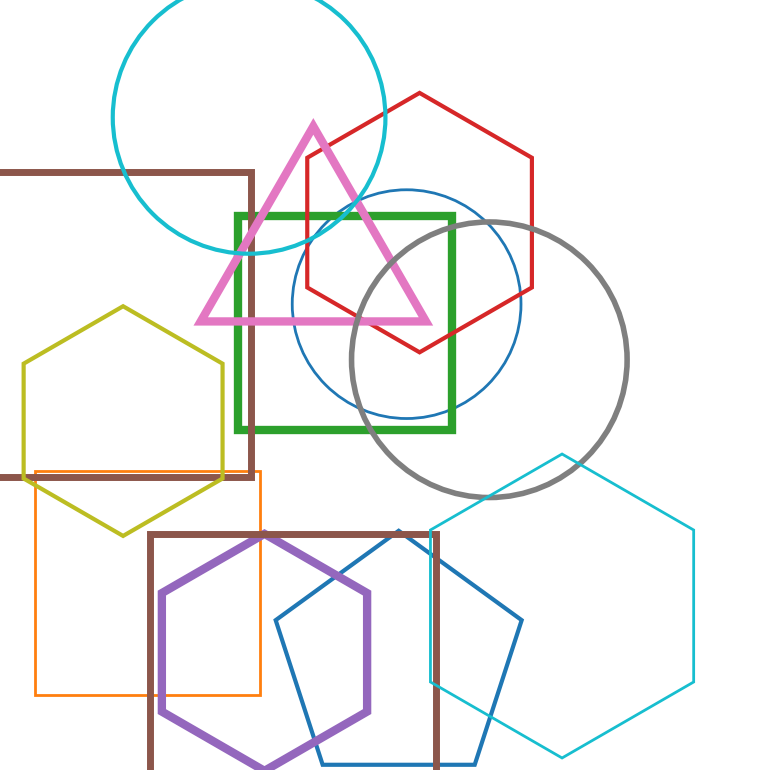[{"shape": "circle", "thickness": 1, "radius": 0.74, "center": [0.528, 0.605]}, {"shape": "pentagon", "thickness": 1.5, "radius": 0.84, "center": [0.518, 0.143]}, {"shape": "square", "thickness": 1, "radius": 0.73, "center": [0.191, 0.243]}, {"shape": "square", "thickness": 3, "radius": 0.69, "center": [0.448, 0.58]}, {"shape": "hexagon", "thickness": 1.5, "radius": 0.84, "center": [0.545, 0.711]}, {"shape": "hexagon", "thickness": 3, "radius": 0.77, "center": [0.343, 0.153]}, {"shape": "square", "thickness": 2.5, "radius": 0.99, "center": [0.128, 0.579]}, {"shape": "square", "thickness": 2.5, "radius": 0.93, "center": [0.381, 0.121]}, {"shape": "triangle", "thickness": 3, "radius": 0.84, "center": [0.407, 0.667]}, {"shape": "circle", "thickness": 2, "radius": 0.89, "center": [0.635, 0.533]}, {"shape": "hexagon", "thickness": 1.5, "radius": 0.75, "center": [0.16, 0.453]}, {"shape": "hexagon", "thickness": 1, "radius": 0.99, "center": [0.73, 0.213]}, {"shape": "circle", "thickness": 1.5, "radius": 0.89, "center": [0.324, 0.848]}]